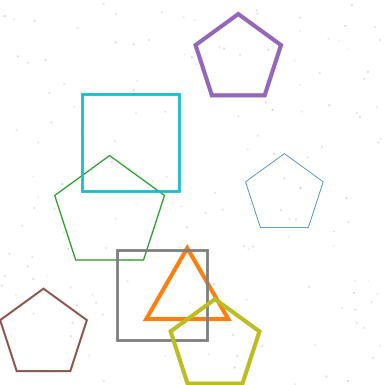[{"shape": "pentagon", "thickness": 0.5, "radius": 0.53, "center": [0.739, 0.495]}, {"shape": "triangle", "thickness": 3, "radius": 0.61, "center": [0.486, 0.233]}, {"shape": "pentagon", "thickness": 1, "radius": 0.75, "center": [0.285, 0.446]}, {"shape": "pentagon", "thickness": 3, "radius": 0.58, "center": [0.619, 0.847]}, {"shape": "pentagon", "thickness": 1.5, "radius": 0.59, "center": [0.113, 0.132]}, {"shape": "square", "thickness": 2, "radius": 0.58, "center": [0.42, 0.234]}, {"shape": "pentagon", "thickness": 3, "radius": 0.61, "center": [0.558, 0.102]}, {"shape": "square", "thickness": 2, "radius": 0.63, "center": [0.339, 0.63]}]